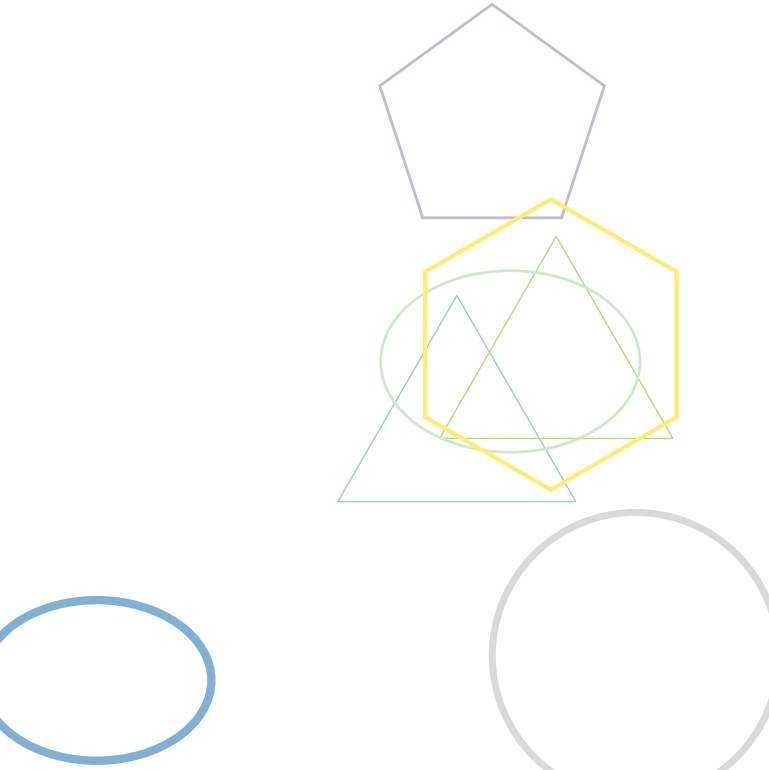[{"shape": "triangle", "thickness": 0.5, "radius": 0.89, "center": [0.593, 0.438]}, {"shape": "pentagon", "thickness": 1, "radius": 0.77, "center": [0.639, 0.841]}, {"shape": "oval", "thickness": 3, "radius": 0.75, "center": [0.125, 0.116]}, {"shape": "triangle", "thickness": 0.5, "radius": 0.87, "center": [0.722, 0.518]}, {"shape": "circle", "thickness": 2.5, "radius": 0.93, "center": [0.825, 0.148]}, {"shape": "oval", "thickness": 1, "radius": 0.84, "center": [0.663, 0.531]}, {"shape": "hexagon", "thickness": 1.5, "radius": 0.94, "center": [0.715, 0.553]}]